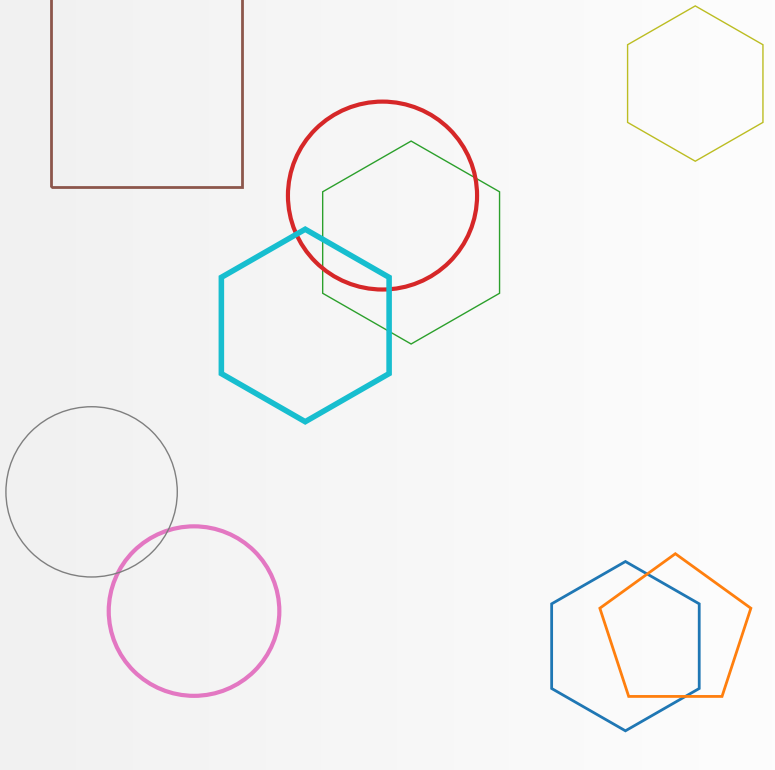[{"shape": "hexagon", "thickness": 1, "radius": 0.55, "center": [0.807, 0.161]}, {"shape": "pentagon", "thickness": 1, "radius": 0.51, "center": [0.871, 0.178]}, {"shape": "hexagon", "thickness": 0.5, "radius": 0.66, "center": [0.53, 0.685]}, {"shape": "circle", "thickness": 1.5, "radius": 0.61, "center": [0.494, 0.746]}, {"shape": "square", "thickness": 1, "radius": 0.62, "center": [0.189, 0.881]}, {"shape": "circle", "thickness": 1.5, "radius": 0.55, "center": [0.25, 0.206]}, {"shape": "circle", "thickness": 0.5, "radius": 0.55, "center": [0.118, 0.361]}, {"shape": "hexagon", "thickness": 0.5, "radius": 0.5, "center": [0.897, 0.891]}, {"shape": "hexagon", "thickness": 2, "radius": 0.62, "center": [0.394, 0.577]}]